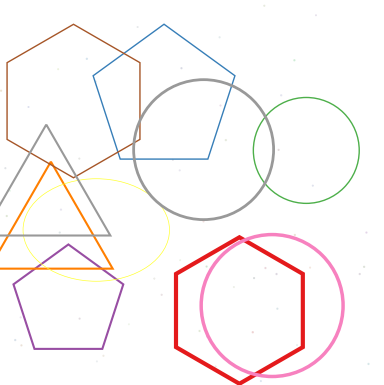[{"shape": "hexagon", "thickness": 3, "radius": 0.95, "center": [0.622, 0.193]}, {"shape": "pentagon", "thickness": 1, "radius": 0.97, "center": [0.426, 0.743]}, {"shape": "circle", "thickness": 1, "radius": 0.69, "center": [0.796, 0.609]}, {"shape": "pentagon", "thickness": 1.5, "radius": 0.75, "center": [0.178, 0.215]}, {"shape": "triangle", "thickness": 1.5, "radius": 0.93, "center": [0.132, 0.395]}, {"shape": "oval", "thickness": 0.5, "radius": 0.95, "center": [0.25, 0.403]}, {"shape": "hexagon", "thickness": 1, "radius": 1.0, "center": [0.191, 0.738]}, {"shape": "circle", "thickness": 2.5, "radius": 0.92, "center": [0.707, 0.206]}, {"shape": "triangle", "thickness": 1.5, "radius": 0.96, "center": [0.12, 0.484]}, {"shape": "circle", "thickness": 2, "radius": 0.91, "center": [0.529, 0.611]}]